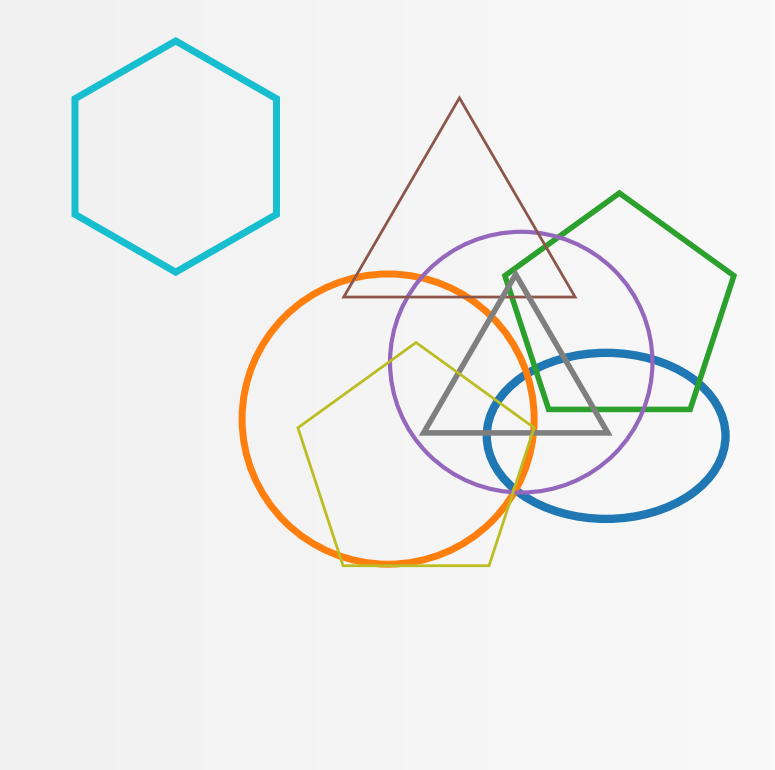[{"shape": "oval", "thickness": 3, "radius": 0.77, "center": [0.782, 0.434]}, {"shape": "circle", "thickness": 2.5, "radius": 0.94, "center": [0.501, 0.456]}, {"shape": "pentagon", "thickness": 2, "radius": 0.78, "center": [0.799, 0.594]}, {"shape": "circle", "thickness": 1.5, "radius": 0.85, "center": [0.673, 0.53]}, {"shape": "triangle", "thickness": 1, "radius": 0.86, "center": [0.593, 0.7]}, {"shape": "triangle", "thickness": 2, "radius": 0.69, "center": [0.665, 0.506]}, {"shape": "pentagon", "thickness": 1, "radius": 0.8, "center": [0.537, 0.395]}, {"shape": "hexagon", "thickness": 2.5, "radius": 0.75, "center": [0.227, 0.797]}]